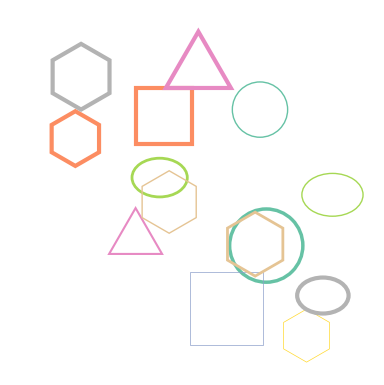[{"shape": "circle", "thickness": 1, "radius": 0.36, "center": [0.675, 0.715]}, {"shape": "circle", "thickness": 2.5, "radius": 0.48, "center": [0.692, 0.362]}, {"shape": "hexagon", "thickness": 3, "radius": 0.36, "center": [0.196, 0.64]}, {"shape": "square", "thickness": 3, "radius": 0.37, "center": [0.426, 0.698]}, {"shape": "square", "thickness": 0.5, "radius": 0.47, "center": [0.589, 0.2]}, {"shape": "triangle", "thickness": 3, "radius": 0.49, "center": [0.515, 0.82]}, {"shape": "triangle", "thickness": 1.5, "radius": 0.4, "center": [0.352, 0.38]}, {"shape": "oval", "thickness": 2, "radius": 0.36, "center": [0.415, 0.539]}, {"shape": "oval", "thickness": 1, "radius": 0.4, "center": [0.864, 0.494]}, {"shape": "hexagon", "thickness": 0.5, "radius": 0.34, "center": [0.796, 0.128]}, {"shape": "hexagon", "thickness": 2, "radius": 0.42, "center": [0.663, 0.366]}, {"shape": "hexagon", "thickness": 1, "radius": 0.41, "center": [0.439, 0.475]}, {"shape": "oval", "thickness": 3, "radius": 0.33, "center": [0.839, 0.232]}, {"shape": "hexagon", "thickness": 3, "radius": 0.43, "center": [0.211, 0.801]}]